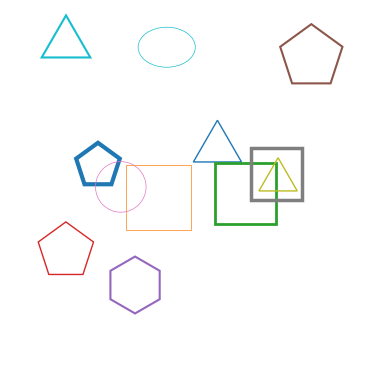[{"shape": "pentagon", "thickness": 3, "radius": 0.3, "center": [0.254, 0.57]}, {"shape": "triangle", "thickness": 1, "radius": 0.36, "center": [0.565, 0.615]}, {"shape": "square", "thickness": 0.5, "radius": 0.42, "center": [0.411, 0.487]}, {"shape": "square", "thickness": 2, "radius": 0.4, "center": [0.638, 0.497]}, {"shape": "pentagon", "thickness": 1, "radius": 0.38, "center": [0.171, 0.348]}, {"shape": "hexagon", "thickness": 1.5, "radius": 0.37, "center": [0.351, 0.26]}, {"shape": "pentagon", "thickness": 1.5, "radius": 0.43, "center": [0.809, 0.852]}, {"shape": "circle", "thickness": 0.5, "radius": 0.33, "center": [0.314, 0.515]}, {"shape": "square", "thickness": 2.5, "radius": 0.33, "center": [0.718, 0.548]}, {"shape": "triangle", "thickness": 1, "radius": 0.29, "center": [0.722, 0.533]}, {"shape": "oval", "thickness": 0.5, "radius": 0.37, "center": [0.433, 0.877]}, {"shape": "triangle", "thickness": 1.5, "radius": 0.36, "center": [0.171, 0.887]}]